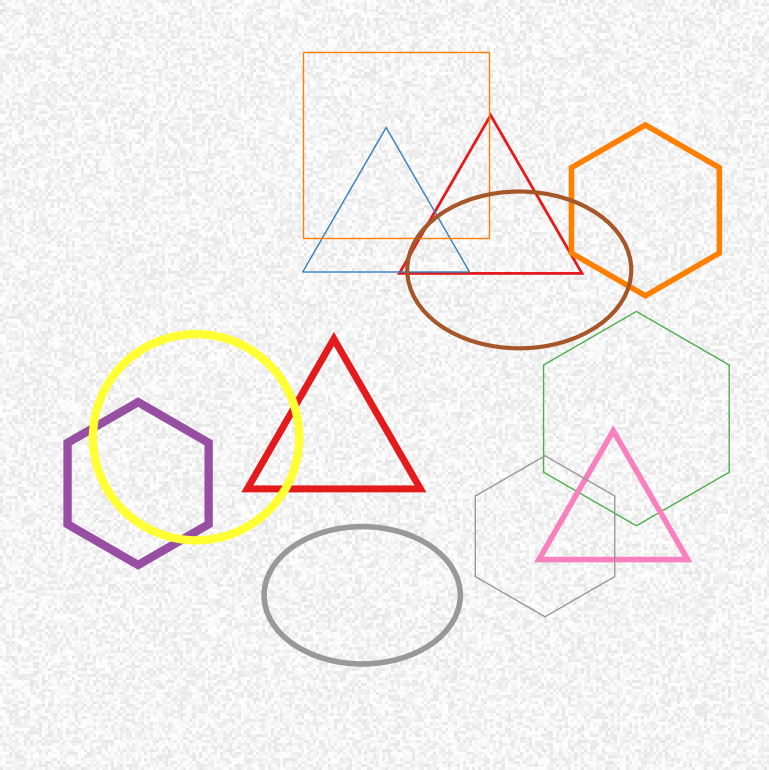[{"shape": "triangle", "thickness": 1, "radius": 0.68, "center": [0.637, 0.713]}, {"shape": "triangle", "thickness": 2.5, "radius": 0.65, "center": [0.434, 0.43]}, {"shape": "triangle", "thickness": 0.5, "radius": 0.63, "center": [0.501, 0.709]}, {"shape": "hexagon", "thickness": 0.5, "radius": 0.7, "center": [0.826, 0.456]}, {"shape": "hexagon", "thickness": 3, "radius": 0.53, "center": [0.179, 0.372]}, {"shape": "hexagon", "thickness": 2, "radius": 0.55, "center": [0.838, 0.727]}, {"shape": "square", "thickness": 0.5, "radius": 0.6, "center": [0.514, 0.812]}, {"shape": "circle", "thickness": 3, "radius": 0.67, "center": [0.255, 0.432]}, {"shape": "oval", "thickness": 1.5, "radius": 0.73, "center": [0.674, 0.649]}, {"shape": "triangle", "thickness": 2, "radius": 0.56, "center": [0.796, 0.329]}, {"shape": "hexagon", "thickness": 0.5, "radius": 0.52, "center": [0.708, 0.304]}, {"shape": "oval", "thickness": 2, "radius": 0.64, "center": [0.47, 0.227]}]